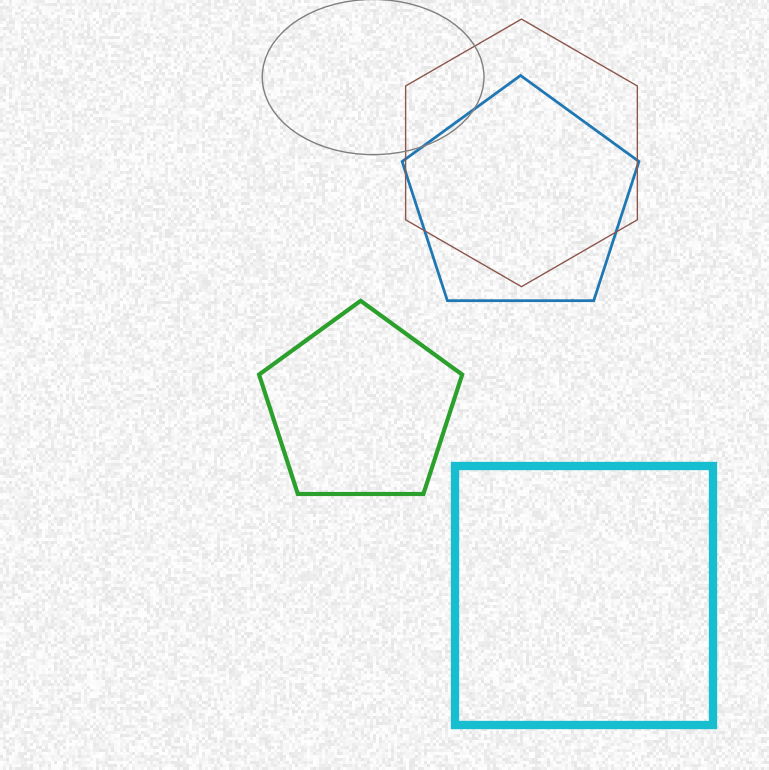[{"shape": "pentagon", "thickness": 1, "radius": 0.81, "center": [0.676, 0.74]}, {"shape": "pentagon", "thickness": 1.5, "radius": 0.69, "center": [0.468, 0.471]}, {"shape": "hexagon", "thickness": 0.5, "radius": 0.87, "center": [0.677, 0.801]}, {"shape": "oval", "thickness": 0.5, "radius": 0.72, "center": [0.485, 0.9]}, {"shape": "square", "thickness": 3, "radius": 0.84, "center": [0.759, 0.227]}]